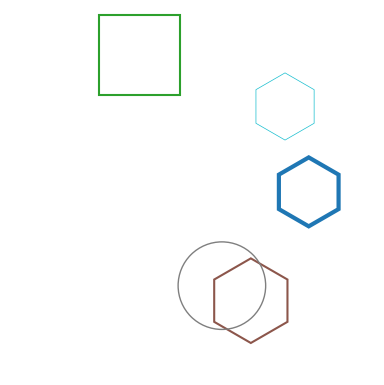[{"shape": "hexagon", "thickness": 3, "radius": 0.45, "center": [0.802, 0.502]}, {"shape": "square", "thickness": 1.5, "radius": 0.52, "center": [0.362, 0.857]}, {"shape": "hexagon", "thickness": 1.5, "radius": 0.55, "center": [0.652, 0.219]}, {"shape": "circle", "thickness": 1, "radius": 0.57, "center": [0.576, 0.258]}, {"shape": "hexagon", "thickness": 0.5, "radius": 0.44, "center": [0.74, 0.723]}]